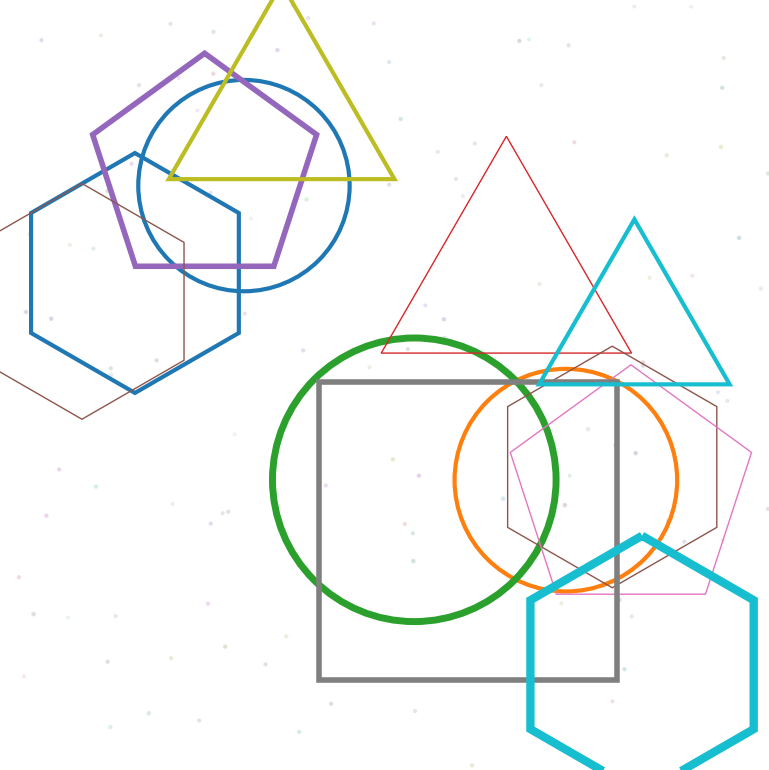[{"shape": "hexagon", "thickness": 1.5, "radius": 0.78, "center": [0.175, 0.645]}, {"shape": "circle", "thickness": 1.5, "radius": 0.69, "center": [0.317, 0.759]}, {"shape": "circle", "thickness": 1.5, "radius": 0.72, "center": [0.735, 0.376]}, {"shape": "circle", "thickness": 2.5, "radius": 0.92, "center": [0.538, 0.377]}, {"shape": "triangle", "thickness": 0.5, "radius": 0.94, "center": [0.658, 0.635]}, {"shape": "pentagon", "thickness": 2, "radius": 0.76, "center": [0.266, 0.778]}, {"shape": "hexagon", "thickness": 0.5, "radius": 0.77, "center": [0.106, 0.609]}, {"shape": "hexagon", "thickness": 0.5, "radius": 0.78, "center": [0.795, 0.394]}, {"shape": "pentagon", "thickness": 0.5, "radius": 0.82, "center": [0.819, 0.362]}, {"shape": "square", "thickness": 2, "radius": 0.97, "center": [0.608, 0.31]}, {"shape": "triangle", "thickness": 1.5, "radius": 0.85, "center": [0.366, 0.852]}, {"shape": "hexagon", "thickness": 3, "radius": 0.84, "center": [0.834, 0.137]}, {"shape": "triangle", "thickness": 1.5, "radius": 0.71, "center": [0.824, 0.572]}]